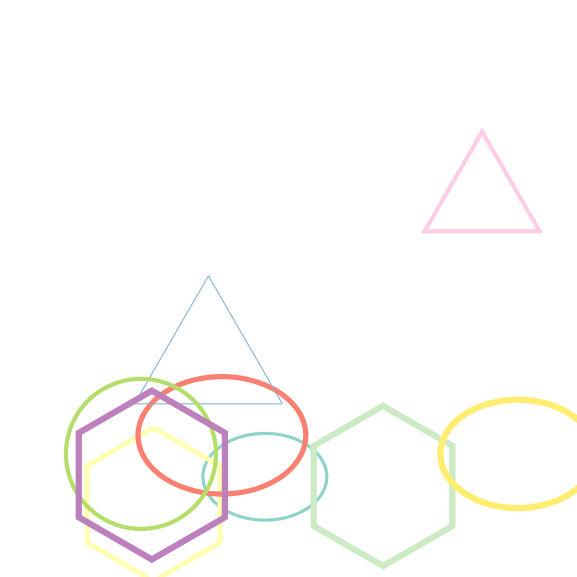[{"shape": "oval", "thickness": 1.5, "radius": 0.54, "center": [0.459, 0.174]}, {"shape": "hexagon", "thickness": 2.5, "radius": 0.66, "center": [0.266, 0.126]}, {"shape": "oval", "thickness": 2.5, "radius": 0.73, "center": [0.384, 0.245]}, {"shape": "triangle", "thickness": 0.5, "radius": 0.74, "center": [0.361, 0.374]}, {"shape": "circle", "thickness": 2, "radius": 0.65, "center": [0.244, 0.213]}, {"shape": "triangle", "thickness": 2, "radius": 0.57, "center": [0.835, 0.656]}, {"shape": "hexagon", "thickness": 3, "radius": 0.73, "center": [0.263, 0.176]}, {"shape": "hexagon", "thickness": 3, "radius": 0.69, "center": [0.663, 0.158]}, {"shape": "oval", "thickness": 3, "radius": 0.67, "center": [0.897, 0.213]}]